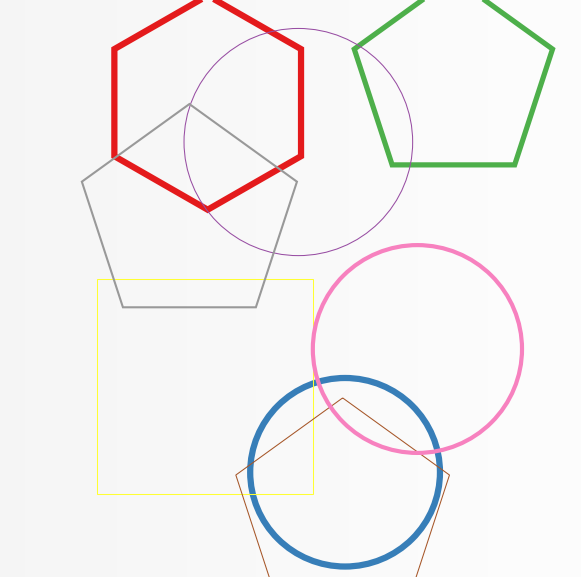[{"shape": "hexagon", "thickness": 3, "radius": 0.93, "center": [0.357, 0.821]}, {"shape": "circle", "thickness": 3, "radius": 0.82, "center": [0.594, 0.181]}, {"shape": "pentagon", "thickness": 2.5, "radius": 0.9, "center": [0.78, 0.859]}, {"shape": "circle", "thickness": 0.5, "radius": 0.98, "center": [0.513, 0.753]}, {"shape": "square", "thickness": 0.5, "radius": 0.93, "center": [0.352, 0.33]}, {"shape": "pentagon", "thickness": 0.5, "radius": 0.97, "center": [0.59, 0.117]}, {"shape": "circle", "thickness": 2, "radius": 0.9, "center": [0.718, 0.395]}, {"shape": "pentagon", "thickness": 1, "radius": 0.97, "center": [0.326, 0.624]}]